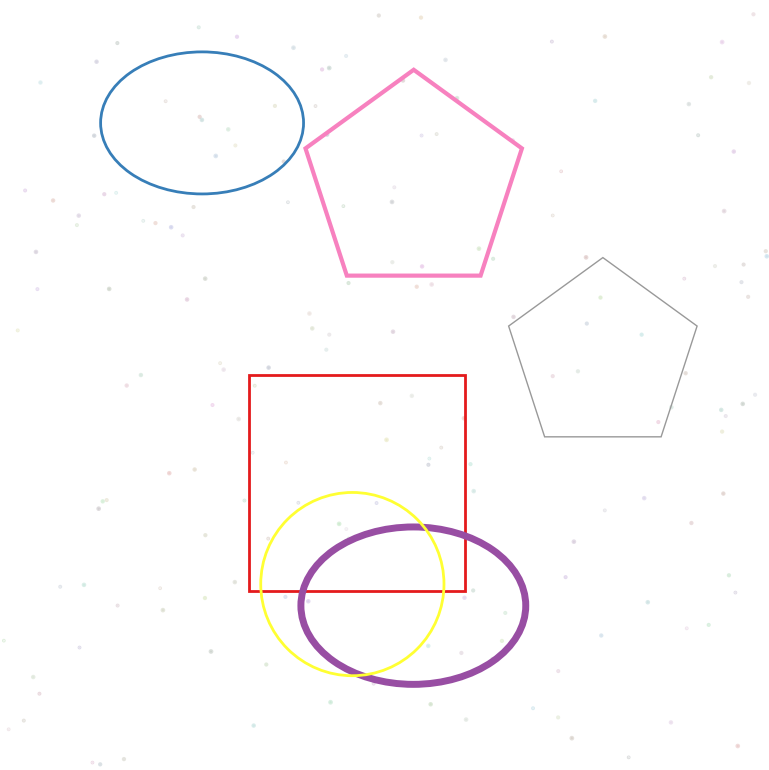[{"shape": "square", "thickness": 1, "radius": 0.7, "center": [0.464, 0.373]}, {"shape": "oval", "thickness": 1, "radius": 0.66, "center": [0.262, 0.84]}, {"shape": "oval", "thickness": 2.5, "radius": 0.73, "center": [0.537, 0.213]}, {"shape": "circle", "thickness": 1, "radius": 0.59, "center": [0.458, 0.241]}, {"shape": "pentagon", "thickness": 1.5, "radius": 0.74, "center": [0.537, 0.762]}, {"shape": "pentagon", "thickness": 0.5, "radius": 0.64, "center": [0.783, 0.537]}]